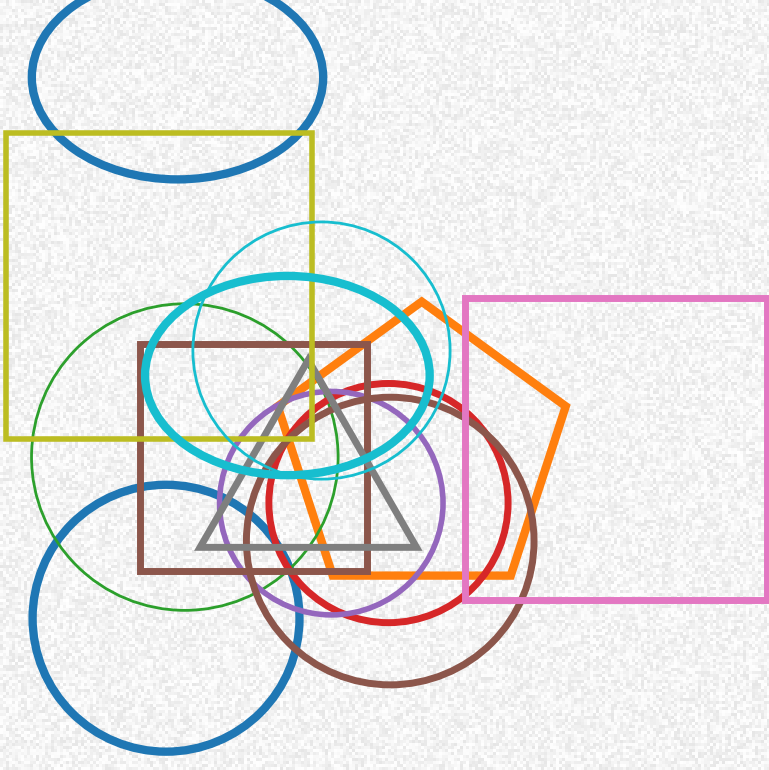[{"shape": "oval", "thickness": 3, "radius": 0.95, "center": [0.231, 0.899]}, {"shape": "circle", "thickness": 3, "radius": 0.87, "center": [0.216, 0.197]}, {"shape": "pentagon", "thickness": 3, "radius": 0.98, "center": [0.548, 0.412]}, {"shape": "circle", "thickness": 1, "radius": 1.0, "center": [0.24, 0.406]}, {"shape": "circle", "thickness": 2.5, "radius": 0.78, "center": [0.505, 0.347]}, {"shape": "circle", "thickness": 2, "radius": 0.73, "center": [0.43, 0.347]}, {"shape": "square", "thickness": 2.5, "radius": 0.74, "center": [0.329, 0.406]}, {"shape": "circle", "thickness": 2.5, "radius": 0.93, "center": [0.507, 0.297]}, {"shape": "square", "thickness": 2.5, "radius": 0.98, "center": [0.8, 0.417]}, {"shape": "triangle", "thickness": 2.5, "radius": 0.81, "center": [0.4, 0.37]}, {"shape": "square", "thickness": 2, "radius": 0.99, "center": [0.207, 0.628]}, {"shape": "circle", "thickness": 1, "radius": 0.84, "center": [0.418, 0.545]}, {"shape": "oval", "thickness": 3, "radius": 0.92, "center": [0.373, 0.512]}]